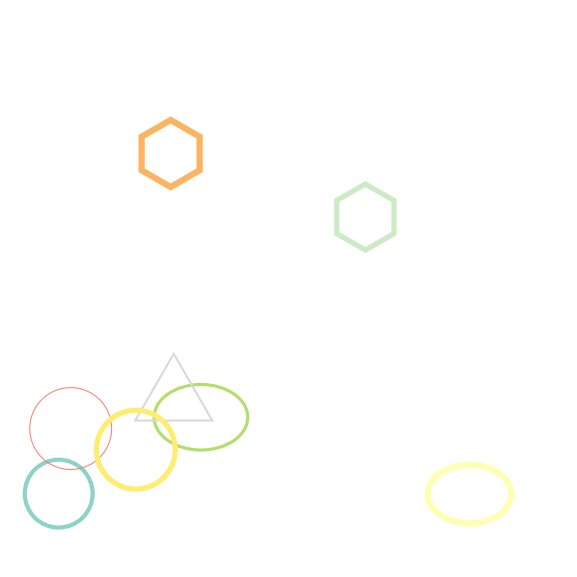[{"shape": "circle", "thickness": 2, "radius": 0.29, "center": [0.102, 0.144]}, {"shape": "oval", "thickness": 3, "radius": 0.36, "center": [0.813, 0.144]}, {"shape": "circle", "thickness": 0.5, "radius": 0.35, "center": [0.122, 0.257]}, {"shape": "hexagon", "thickness": 3, "radius": 0.29, "center": [0.295, 0.733]}, {"shape": "oval", "thickness": 1.5, "radius": 0.41, "center": [0.348, 0.277]}, {"shape": "triangle", "thickness": 1, "radius": 0.39, "center": [0.301, 0.309]}, {"shape": "hexagon", "thickness": 2.5, "radius": 0.29, "center": [0.633, 0.623]}, {"shape": "circle", "thickness": 2.5, "radius": 0.34, "center": [0.235, 0.22]}]